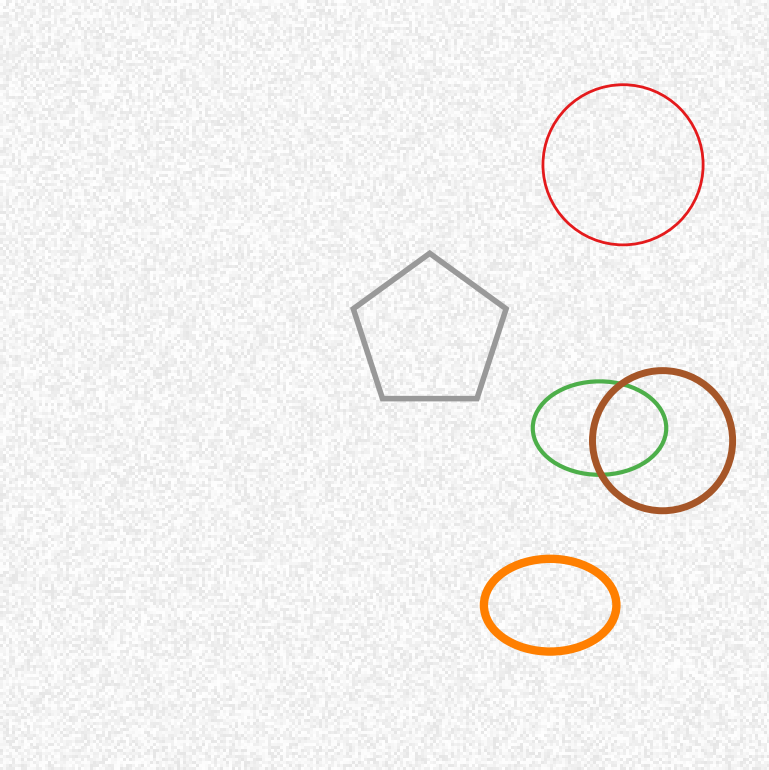[{"shape": "circle", "thickness": 1, "radius": 0.52, "center": [0.809, 0.786]}, {"shape": "oval", "thickness": 1.5, "radius": 0.43, "center": [0.779, 0.444]}, {"shape": "oval", "thickness": 3, "radius": 0.43, "center": [0.714, 0.214]}, {"shape": "circle", "thickness": 2.5, "radius": 0.46, "center": [0.86, 0.428]}, {"shape": "pentagon", "thickness": 2, "radius": 0.52, "center": [0.558, 0.567]}]